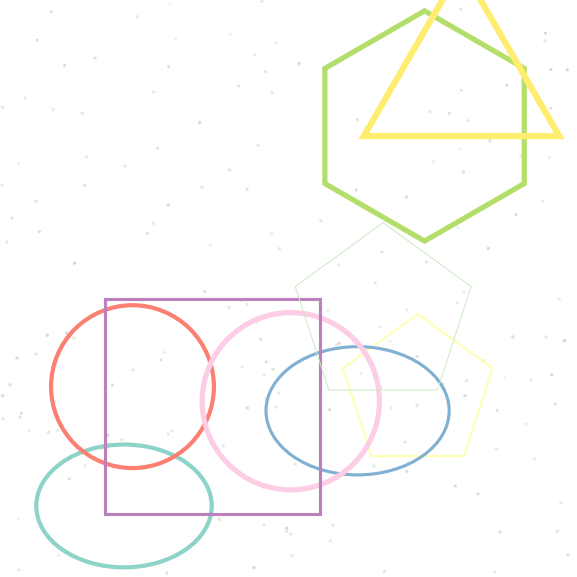[{"shape": "oval", "thickness": 2, "radius": 0.76, "center": [0.215, 0.123]}, {"shape": "pentagon", "thickness": 1, "radius": 0.68, "center": [0.723, 0.319]}, {"shape": "circle", "thickness": 2, "radius": 0.71, "center": [0.229, 0.33]}, {"shape": "oval", "thickness": 1.5, "radius": 0.79, "center": [0.619, 0.288]}, {"shape": "hexagon", "thickness": 2.5, "radius": 1.0, "center": [0.735, 0.781]}, {"shape": "circle", "thickness": 2.5, "radius": 0.77, "center": [0.504, 0.304]}, {"shape": "square", "thickness": 1.5, "radius": 0.93, "center": [0.367, 0.296]}, {"shape": "pentagon", "thickness": 0.5, "radius": 0.8, "center": [0.664, 0.453]}, {"shape": "triangle", "thickness": 3, "radius": 0.98, "center": [0.799, 0.861]}]